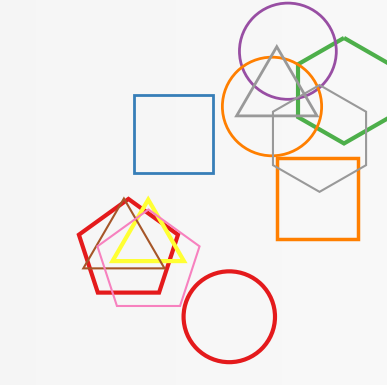[{"shape": "circle", "thickness": 3, "radius": 0.59, "center": [0.592, 0.177]}, {"shape": "pentagon", "thickness": 3, "radius": 0.67, "center": [0.331, 0.349]}, {"shape": "square", "thickness": 2, "radius": 0.51, "center": [0.447, 0.652]}, {"shape": "hexagon", "thickness": 3, "radius": 0.69, "center": [0.888, 0.764]}, {"shape": "circle", "thickness": 2, "radius": 0.62, "center": [0.743, 0.867]}, {"shape": "square", "thickness": 2.5, "radius": 0.52, "center": [0.819, 0.484]}, {"shape": "circle", "thickness": 2, "radius": 0.64, "center": [0.702, 0.723]}, {"shape": "triangle", "thickness": 3, "radius": 0.53, "center": [0.383, 0.375]}, {"shape": "triangle", "thickness": 1.5, "radius": 0.6, "center": [0.32, 0.363]}, {"shape": "pentagon", "thickness": 1.5, "radius": 0.69, "center": [0.383, 0.317]}, {"shape": "triangle", "thickness": 2, "radius": 0.6, "center": [0.714, 0.759]}, {"shape": "hexagon", "thickness": 1.5, "radius": 0.69, "center": [0.825, 0.64]}]